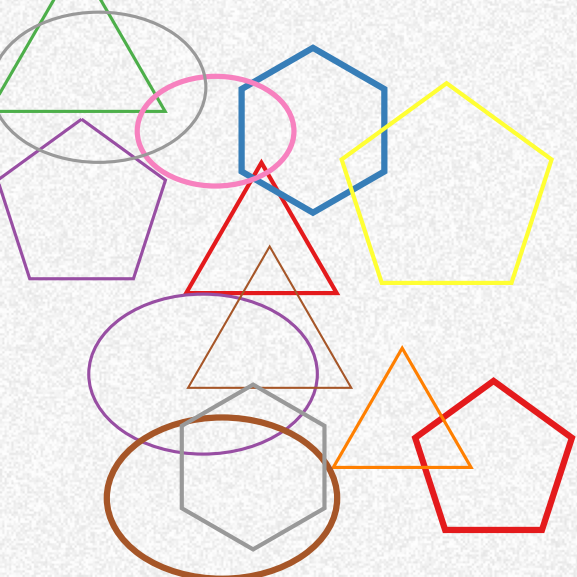[{"shape": "triangle", "thickness": 2, "radius": 0.75, "center": [0.453, 0.567]}, {"shape": "pentagon", "thickness": 3, "radius": 0.71, "center": [0.855, 0.197]}, {"shape": "hexagon", "thickness": 3, "radius": 0.71, "center": [0.542, 0.774]}, {"shape": "triangle", "thickness": 1.5, "radius": 0.88, "center": [0.134, 0.894]}, {"shape": "oval", "thickness": 1.5, "radius": 0.99, "center": [0.352, 0.351]}, {"shape": "pentagon", "thickness": 1.5, "radius": 0.76, "center": [0.141, 0.64]}, {"shape": "triangle", "thickness": 1.5, "radius": 0.69, "center": [0.696, 0.259]}, {"shape": "pentagon", "thickness": 2, "radius": 0.96, "center": [0.773, 0.664]}, {"shape": "triangle", "thickness": 1, "radius": 0.82, "center": [0.467, 0.409]}, {"shape": "oval", "thickness": 3, "radius": 1.0, "center": [0.384, 0.137]}, {"shape": "oval", "thickness": 2.5, "radius": 0.68, "center": [0.373, 0.772]}, {"shape": "hexagon", "thickness": 2, "radius": 0.71, "center": [0.438, 0.19]}, {"shape": "oval", "thickness": 1.5, "radius": 0.93, "center": [0.171, 0.848]}]